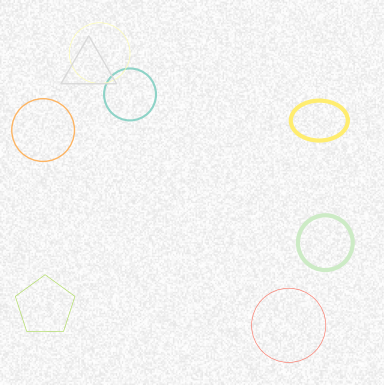[{"shape": "circle", "thickness": 1.5, "radius": 0.34, "center": [0.338, 0.755]}, {"shape": "circle", "thickness": 0.5, "radius": 0.39, "center": [0.259, 0.862]}, {"shape": "circle", "thickness": 0.5, "radius": 0.48, "center": [0.75, 0.155]}, {"shape": "circle", "thickness": 1, "radius": 0.41, "center": [0.112, 0.662]}, {"shape": "pentagon", "thickness": 0.5, "radius": 0.41, "center": [0.117, 0.205]}, {"shape": "triangle", "thickness": 1, "radius": 0.42, "center": [0.231, 0.824]}, {"shape": "circle", "thickness": 3, "radius": 0.36, "center": [0.845, 0.37]}, {"shape": "oval", "thickness": 3, "radius": 0.37, "center": [0.829, 0.687]}]